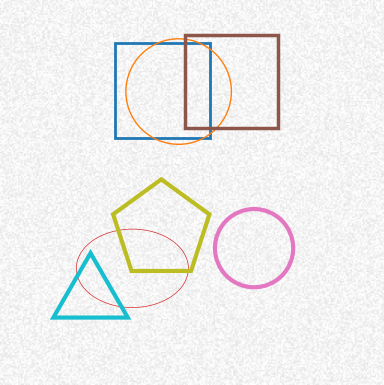[{"shape": "square", "thickness": 2, "radius": 0.62, "center": [0.423, 0.766]}, {"shape": "circle", "thickness": 1, "radius": 0.69, "center": [0.464, 0.762]}, {"shape": "oval", "thickness": 0.5, "radius": 0.73, "center": [0.344, 0.303]}, {"shape": "square", "thickness": 2.5, "radius": 0.6, "center": [0.602, 0.789]}, {"shape": "circle", "thickness": 3, "radius": 0.51, "center": [0.66, 0.355]}, {"shape": "pentagon", "thickness": 3, "radius": 0.66, "center": [0.419, 0.403]}, {"shape": "triangle", "thickness": 3, "radius": 0.56, "center": [0.235, 0.231]}]